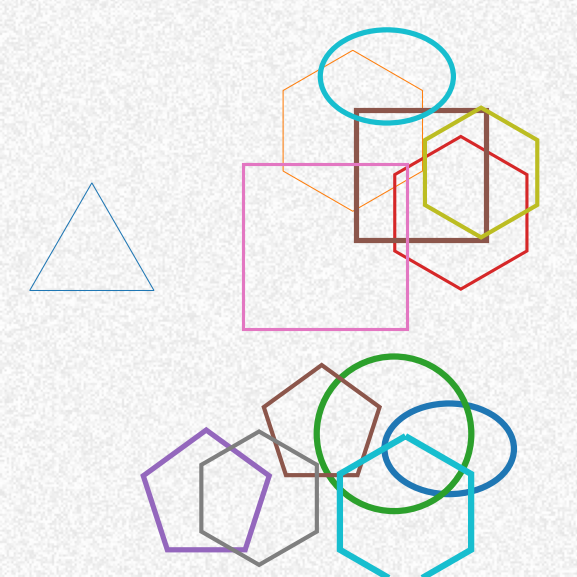[{"shape": "triangle", "thickness": 0.5, "radius": 0.62, "center": [0.159, 0.558]}, {"shape": "oval", "thickness": 3, "radius": 0.56, "center": [0.778, 0.222]}, {"shape": "hexagon", "thickness": 0.5, "radius": 0.7, "center": [0.611, 0.773]}, {"shape": "circle", "thickness": 3, "radius": 0.67, "center": [0.682, 0.248]}, {"shape": "hexagon", "thickness": 1.5, "radius": 0.66, "center": [0.798, 0.631]}, {"shape": "pentagon", "thickness": 2.5, "radius": 0.57, "center": [0.357, 0.14]}, {"shape": "square", "thickness": 2.5, "radius": 0.56, "center": [0.729, 0.696]}, {"shape": "pentagon", "thickness": 2, "radius": 0.53, "center": [0.557, 0.262]}, {"shape": "square", "thickness": 1.5, "radius": 0.71, "center": [0.563, 0.572]}, {"shape": "hexagon", "thickness": 2, "radius": 0.58, "center": [0.449, 0.136]}, {"shape": "hexagon", "thickness": 2, "radius": 0.56, "center": [0.833, 0.7]}, {"shape": "hexagon", "thickness": 3, "radius": 0.66, "center": [0.702, 0.113]}, {"shape": "oval", "thickness": 2.5, "radius": 0.58, "center": [0.67, 0.867]}]